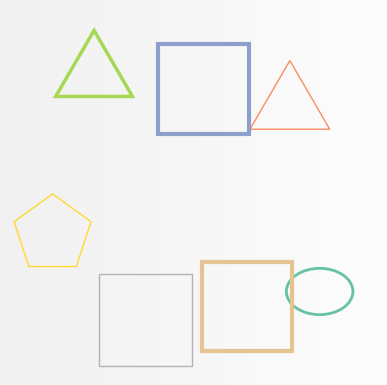[{"shape": "oval", "thickness": 2, "radius": 0.43, "center": [0.825, 0.243]}, {"shape": "triangle", "thickness": 1, "radius": 0.59, "center": [0.748, 0.724]}, {"shape": "square", "thickness": 3, "radius": 0.58, "center": [0.525, 0.769]}, {"shape": "triangle", "thickness": 2.5, "radius": 0.57, "center": [0.243, 0.807]}, {"shape": "pentagon", "thickness": 1, "radius": 0.52, "center": [0.136, 0.392]}, {"shape": "square", "thickness": 3, "radius": 0.58, "center": [0.637, 0.204]}, {"shape": "square", "thickness": 1, "radius": 0.6, "center": [0.375, 0.169]}]